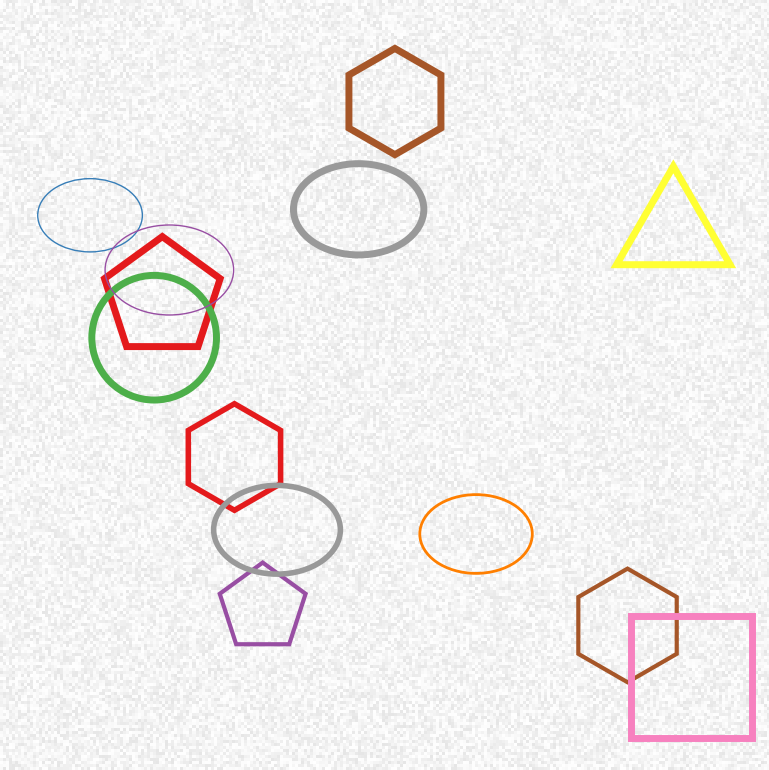[{"shape": "hexagon", "thickness": 2, "radius": 0.35, "center": [0.304, 0.406]}, {"shape": "pentagon", "thickness": 2.5, "radius": 0.39, "center": [0.211, 0.614]}, {"shape": "oval", "thickness": 0.5, "radius": 0.34, "center": [0.117, 0.72]}, {"shape": "circle", "thickness": 2.5, "radius": 0.4, "center": [0.2, 0.561]}, {"shape": "oval", "thickness": 0.5, "radius": 0.42, "center": [0.22, 0.649]}, {"shape": "pentagon", "thickness": 1.5, "radius": 0.29, "center": [0.341, 0.211]}, {"shape": "oval", "thickness": 1, "radius": 0.37, "center": [0.618, 0.307]}, {"shape": "triangle", "thickness": 2.5, "radius": 0.43, "center": [0.874, 0.699]}, {"shape": "hexagon", "thickness": 2.5, "radius": 0.34, "center": [0.513, 0.868]}, {"shape": "hexagon", "thickness": 1.5, "radius": 0.37, "center": [0.815, 0.188]}, {"shape": "square", "thickness": 2.5, "radius": 0.39, "center": [0.898, 0.121]}, {"shape": "oval", "thickness": 2, "radius": 0.41, "center": [0.36, 0.312]}, {"shape": "oval", "thickness": 2.5, "radius": 0.42, "center": [0.466, 0.728]}]